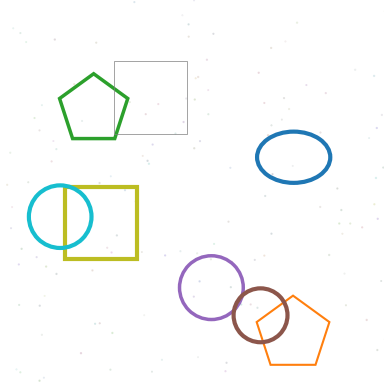[{"shape": "oval", "thickness": 3, "radius": 0.48, "center": [0.763, 0.592]}, {"shape": "pentagon", "thickness": 1.5, "radius": 0.5, "center": [0.761, 0.133]}, {"shape": "pentagon", "thickness": 2.5, "radius": 0.47, "center": [0.243, 0.715]}, {"shape": "circle", "thickness": 2.5, "radius": 0.41, "center": [0.549, 0.253]}, {"shape": "circle", "thickness": 3, "radius": 0.35, "center": [0.677, 0.181]}, {"shape": "square", "thickness": 0.5, "radius": 0.47, "center": [0.392, 0.747]}, {"shape": "square", "thickness": 3, "radius": 0.46, "center": [0.263, 0.421]}, {"shape": "circle", "thickness": 3, "radius": 0.41, "center": [0.156, 0.437]}]